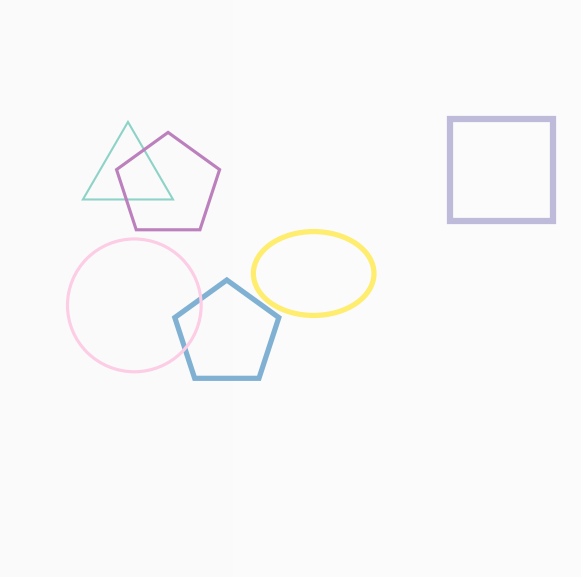[{"shape": "triangle", "thickness": 1, "radius": 0.45, "center": [0.22, 0.698]}, {"shape": "square", "thickness": 3, "radius": 0.44, "center": [0.863, 0.704]}, {"shape": "pentagon", "thickness": 2.5, "radius": 0.47, "center": [0.39, 0.42]}, {"shape": "circle", "thickness": 1.5, "radius": 0.57, "center": [0.231, 0.47]}, {"shape": "pentagon", "thickness": 1.5, "radius": 0.47, "center": [0.289, 0.677]}, {"shape": "oval", "thickness": 2.5, "radius": 0.52, "center": [0.54, 0.526]}]